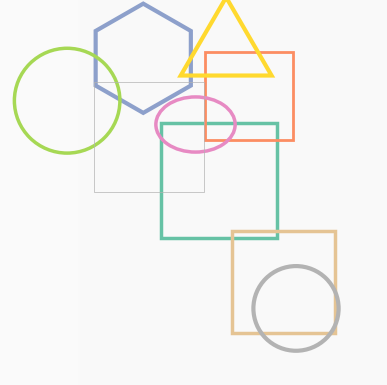[{"shape": "square", "thickness": 2.5, "radius": 0.75, "center": [0.566, 0.532]}, {"shape": "square", "thickness": 2, "radius": 0.57, "center": [0.642, 0.751]}, {"shape": "hexagon", "thickness": 3, "radius": 0.71, "center": [0.37, 0.849]}, {"shape": "oval", "thickness": 2.5, "radius": 0.51, "center": [0.505, 0.677]}, {"shape": "circle", "thickness": 2.5, "radius": 0.68, "center": [0.173, 0.738]}, {"shape": "triangle", "thickness": 3, "radius": 0.68, "center": [0.584, 0.872]}, {"shape": "square", "thickness": 2.5, "radius": 0.67, "center": [0.731, 0.268]}, {"shape": "circle", "thickness": 3, "radius": 0.55, "center": [0.764, 0.199]}, {"shape": "square", "thickness": 0.5, "radius": 0.71, "center": [0.384, 0.644]}]